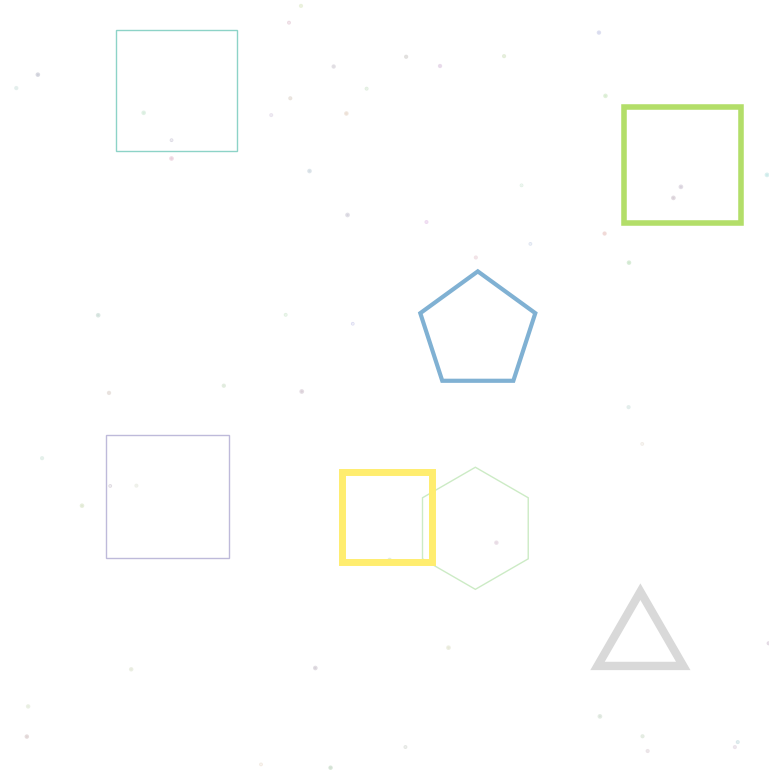[{"shape": "square", "thickness": 0.5, "radius": 0.39, "center": [0.229, 0.883]}, {"shape": "square", "thickness": 0.5, "radius": 0.4, "center": [0.218, 0.355]}, {"shape": "pentagon", "thickness": 1.5, "radius": 0.39, "center": [0.621, 0.569]}, {"shape": "square", "thickness": 2, "radius": 0.38, "center": [0.887, 0.786]}, {"shape": "triangle", "thickness": 3, "radius": 0.32, "center": [0.832, 0.167]}, {"shape": "hexagon", "thickness": 0.5, "radius": 0.4, "center": [0.617, 0.314]}, {"shape": "square", "thickness": 2.5, "radius": 0.29, "center": [0.503, 0.329]}]